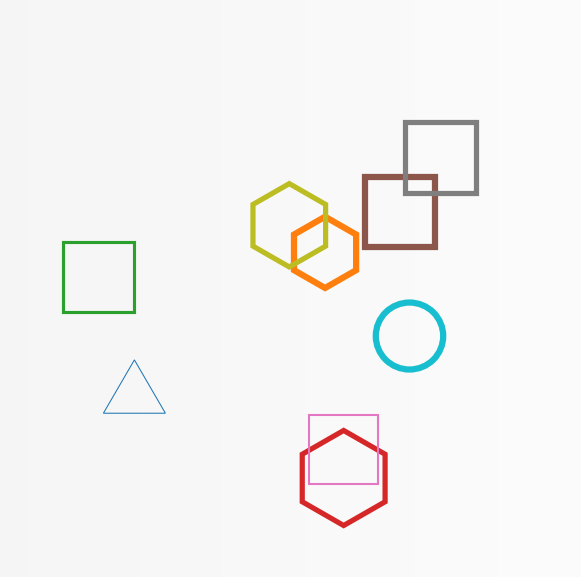[{"shape": "triangle", "thickness": 0.5, "radius": 0.31, "center": [0.231, 0.314]}, {"shape": "hexagon", "thickness": 3, "radius": 0.31, "center": [0.559, 0.562]}, {"shape": "square", "thickness": 1.5, "radius": 0.3, "center": [0.169, 0.519]}, {"shape": "hexagon", "thickness": 2.5, "radius": 0.41, "center": [0.591, 0.171]}, {"shape": "square", "thickness": 3, "radius": 0.3, "center": [0.688, 0.632]}, {"shape": "square", "thickness": 1, "radius": 0.3, "center": [0.591, 0.22]}, {"shape": "square", "thickness": 2.5, "radius": 0.31, "center": [0.758, 0.726]}, {"shape": "hexagon", "thickness": 2.5, "radius": 0.36, "center": [0.498, 0.609]}, {"shape": "circle", "thickness": 3, "radius": 0.29, "center": [0.705, 0.417]}]